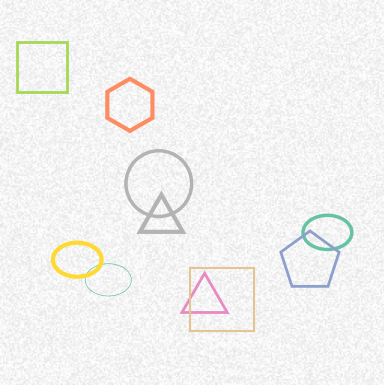[{"shape": "oval", "thickness": 2.5, "radius": 0.32, "center": [0.85, 0.396]}, {"shape": "oval", "thickness": 0.5, "radius": 0.3, "center": [0.281, 0.273]}, {"shape": "hexagon", "thickness": 3, "radius": 0.34, "center": [0.337, 0.728]}, {"shape": "pentagon", "thickness": 2, "radius": 0.4, "center": [0.805, 0.321]}, {"shape": "triangle", "thickness": 2, "radius": 0.34, "center": [0.531, 0.222]}, {"shape": "square", "thickness": 2, "radius": 0.33, "center": [0.109, 0.826]}, {"shape": "oval", "thickness": 3, "radius": 0.32, "center": [0.201, 0.325]}, {"shape": "square", "thickness": 1.5, "radius": 0.42, "center": [0.577, 0.222]}, {"shape": "triangle", "thickness": 3, "radius": 0.32, "center": [0.419, 0.43]}, {"shape": "circle", "thickness": 2.5, "radius": 0.43, "center": [0.413, 0.523]}]